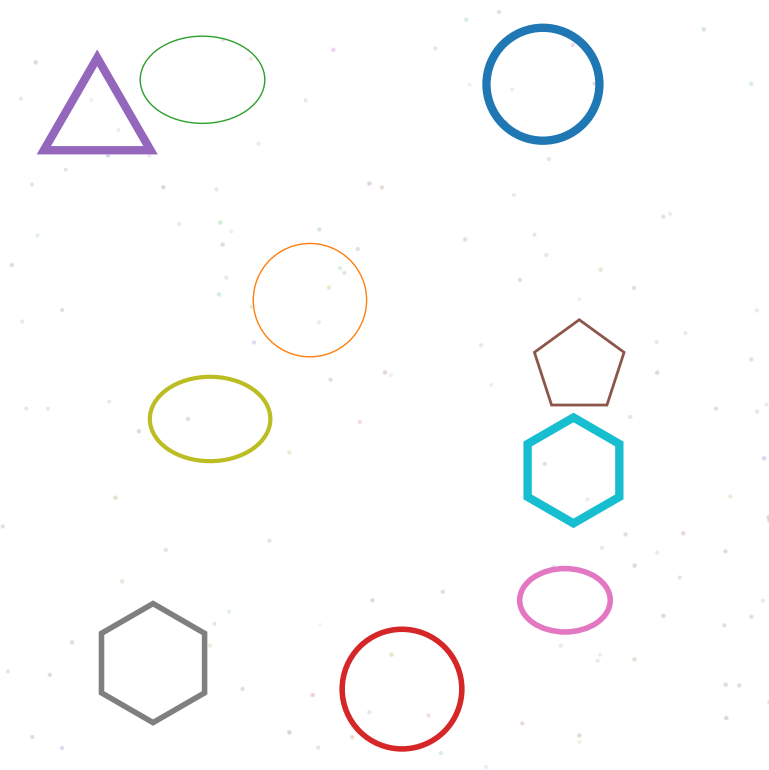[{"shape": "circle", "thickness": 3, "radius": 0.37, "center": [0.705, 0.891]}, {"shape": "circle", "thickness": 0.5, "radius": 0.37, "center": [0.403, 0.61]}, {"shape": "oval", "thickness": 0.5, "radius": 0.4, "center": [0.263, 0.896]}, {"shape": "circle", "thickness": 2, "radius": 0.39, "center": [0.522, 0.105]}, {"shape": "triangle", "thickness": 3, "radius": 0.4, "center": [0.126, 0.845]}, {"shape": "pentagon", "thickness": 1, "radius": 0.31, "center": [0.752, 0.524]}, {"shape": "oval", "thickness": 2, "radius": 0.29, "center": [0.734, 0.22]}, {"shape": "hexagon", "thickness": 2, "radius": 0.39, "center": [0.199, 0.139]}, {"shape": "oval", "thickness": 1.5, "radius": 0.39, "center": [0.273, 0.456]}, {"shape": "hexagon", "thickness": 3, "radius": 0.34, "center": [0.745, 0.389]}]